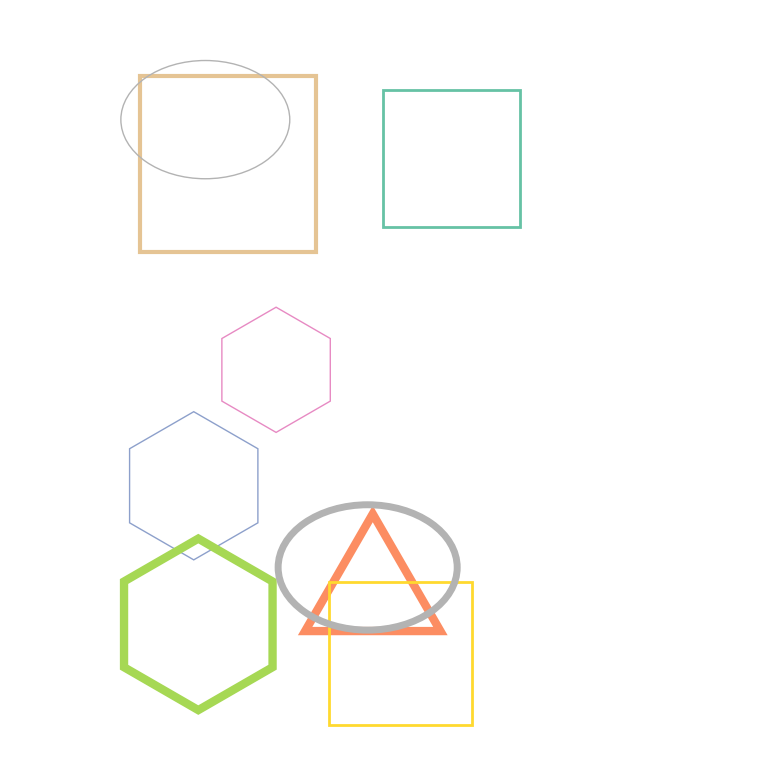[{"shape": "square", "thickness": 1, "radius": 0.44, "center": [0.586, 0.794]}, {"shape": "triangle", "thickness": 3, "radius": 0.51, "center": [0.484, 0.231]}, {"shape": "hexagon", "thickness": 0.5, "radius": 0.48, "center": [0.252, 0.369]}, {"shape": "hexagon", "thickness": 0.5, "radius": 0.41, "center": [0.359, 0.52]}, {"shape": "hexagon", "thickness": 3, "radius": 0.56, "center": [0.258, 0.189]}, {"shape": "square", "thickness": 1, "radius": 0.46, "center": [0.52, 0.151]}, {"shape": "square", "thickness": 1.5, "radius": 0.57, "center": [0.296, 0.787]}, {"shape": "oval", "thickness": 0.5, "radius": 0.55, "center": [0.267, 0.845]}, {"shape": "oval", "thickness": 2.5, "radius": 0.58, "center": [0.477, 0.263]}]